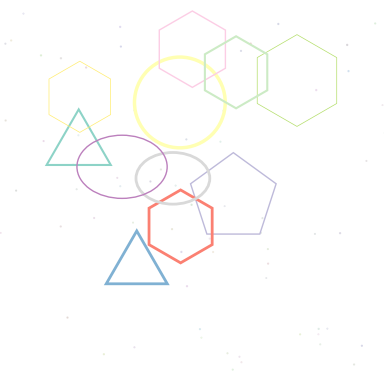[{"shape": "triangle", "thickness": 1.5, "radius": 0.48, "center": [0.204, 0.62]}, {"shape": "circle", "thickness": 2.5, "radius": 0.59, "center": [0.467, 0.734]}, {"shape": "pentagon", "thickness": 1, "radius": 0.58, "center": [0.606, 0.487]}, {"shape": "hexagon", "thickness": 2, "radius": 0.47, "center": [0.469, 0.412]}, {"shape": "triangle", "thickness": 2, "radius": 0.46, "center": [0.355, 0.309]}, {"shape": "hexagon", "thickness": 0.5, "radius": 0.6, "center": [0.771, 0.791]}, {"shape": "hexagon", "thickness": 1, "radius": 0.5, "center": [0.5, 0.872]}, {"shape": "oval", "thickness": 2, "radius": 0.48, "center": [0.449, 0.537]}, {"shape": "oval", "thickness": 1, "radius": 0.59, "center": [0.317, 0.567]}, {"shape": "hexagon", "thickness": 1.5, "radius": 0.47, "center": [0.613, 0.812]}, {"shape": "hexagon", "thickness": 0.5, "radius": 0.46, "center": [0.207, 0.749]}]